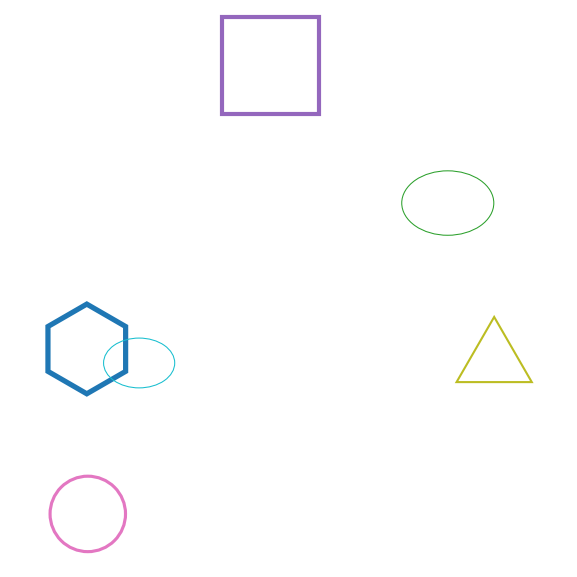[{"shape": "hexagon", "thickness": 2.5, "radius": 0.39, "center": [0.15, 0.395]}, {"shape": "oval", "thickness": 0.5, "radius": 0.4, "center": [0.775, 0.648]}, {"shape": "square", "thickness": 2, "radius": 0.42, "center": [0.469, 0.886]}, {"shape": "circle", "thickness": 1.5, "radius": 0.33, "center": [0.152, 0.109]}, {"shape": "triangle", "thickness": 1, "radius": 0.38, "center": [0.856, 0.375]}, {"shape": "oval", "thickness": 0.5, "radius": 0.31, "center": [0.241, 0.371]}]